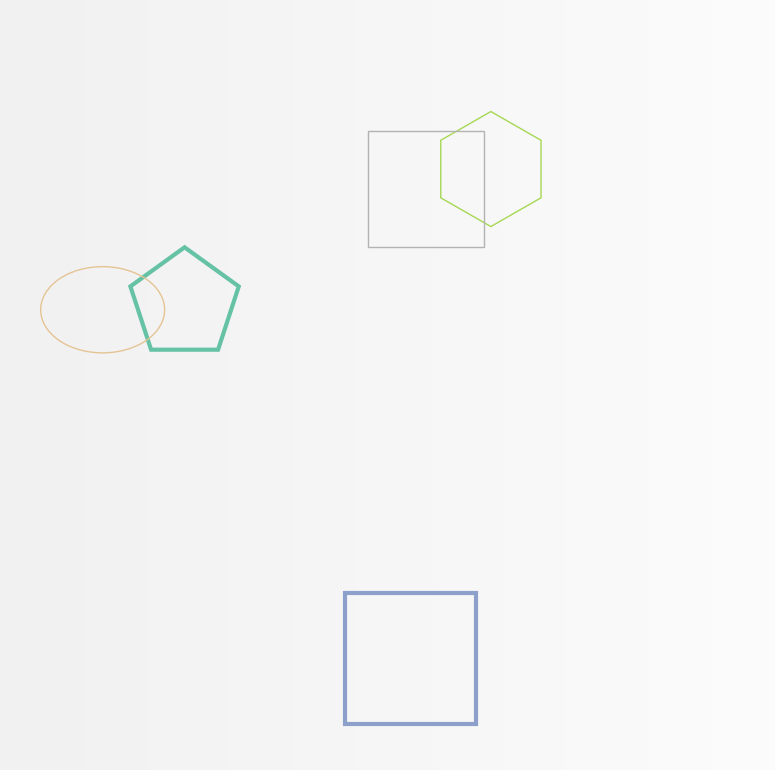[{"shape": "pentagon", "thickness": 1.5, "radius": 0.37, "center": [0.238, 0.605]}, {"shape": "square", "thickness": 1.5, "radius": 0.42, "center": [0.53, 0.145]}, {"shape": "hexagon", "thickness": 0.5, "radius": 0.37, "center": [0.633, 0.78]}, {"shape": "oval", "thickness": 0.5, "radius": 0.4, "center": [0.132, 0.598]}, {"shape": "square", "thickness": 0.5, "radius": 0.38, "center": [0.55, 0.755]}]